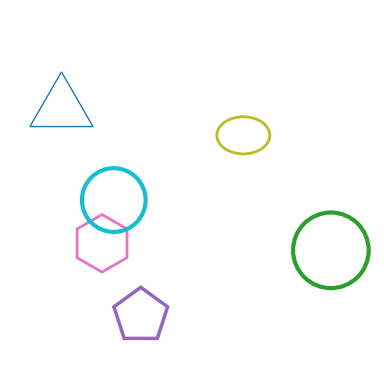[{"shape": "triangle", "thickness": 1, "radius": 0.47, "center": [0.16, 0.719]}, {"shape": "circle", "thickness": 3, "radius": 0.49, "center": [0.859, 0.35]}, {"shape": "pentagon", "thickness": 2.5, "radius": 0.37, "center": [0.366, 0.18]}, {"shape": "hexagon", "thickness": 2, "radius": 0.37, "center": [0.265, 0.368]}, {"shape": "oval", "thickness": 2, "radius": 0.34, "center": [0.632, 0.649]}, {"shape": "circle", "thickness": 3, "radius": 0.41, "center": [0.296, 0.48]}]